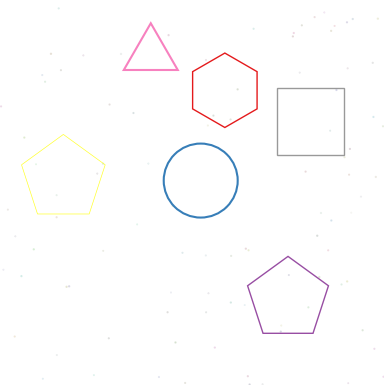[{"shape": "hexagon", "thickness": 1, "radius": 0.48, "center": [0.584, 0.766]}, {"shape": "circle", "thickness": 1.5, "radius": 0.48, "center": [0.521, 0.531]}, {"shape": "pentagon", "thickness": 1, "radius": 0.55, "center": [0.748, 0.224]}, {"shape": "pentagon", "thickness": 0.5, "radius": 0.57, "center": [0.165, 0.537]}, {"shape": "triangle", "thickness": 1.5, "radius": 0.4, "center": [0.392, 0.859]}, {"shape": "square", "thickness": 1, "radius": 0.43, "center": [0.807, 0.685]}]